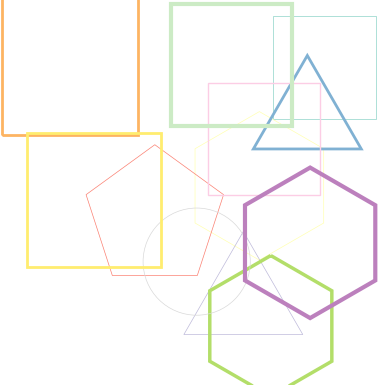[{"shape": "square", "thickness": 0.5, "radius": 0.67, "center": [0.843, 0.825]}, {"shape": "hexagon", "thickness": 0.5, "radius": 0.96, "center": [0.674, 0.517]}, {"shape": "triangle", "thickness": 0.5, "radius": 0.89, "center": [0.632, 0.22]}, {"shape": "pentagon", "thickness": 0.5, "radius": 0.94, "center": [0.402, 0.436]}, {"shape": "triangle", "thickness": 2, "radius": 0.81, "center": [0.798, 0.694]}, {"shape": "square", "thickness": 2, "radius": 0.89, "center": [0.182, 0.826]}, {"shape": "hexagon", "thickness": 2.5, "radius": 0.92, "center": [0.703, 0.153]}, {"shape": "square", "thickness": 1, "radius": 0.72, "center": [0.685, 0.639]}, {"shape": "circle", "thickness": 0.5, "radius": 0.7, "center": [0.511, 0.32]}, {"shape": "hexagon", "thickness": 3, "radius": 0.98, "center": [0.806, 0.369]}, {"shape": "square", "thickness": 3, "radius": 0.79, "center": [0.601, 0.832]}, {"shape": "square", "thickness": 2, "radius": 0.87, "center": [0.245, 0.481]}]